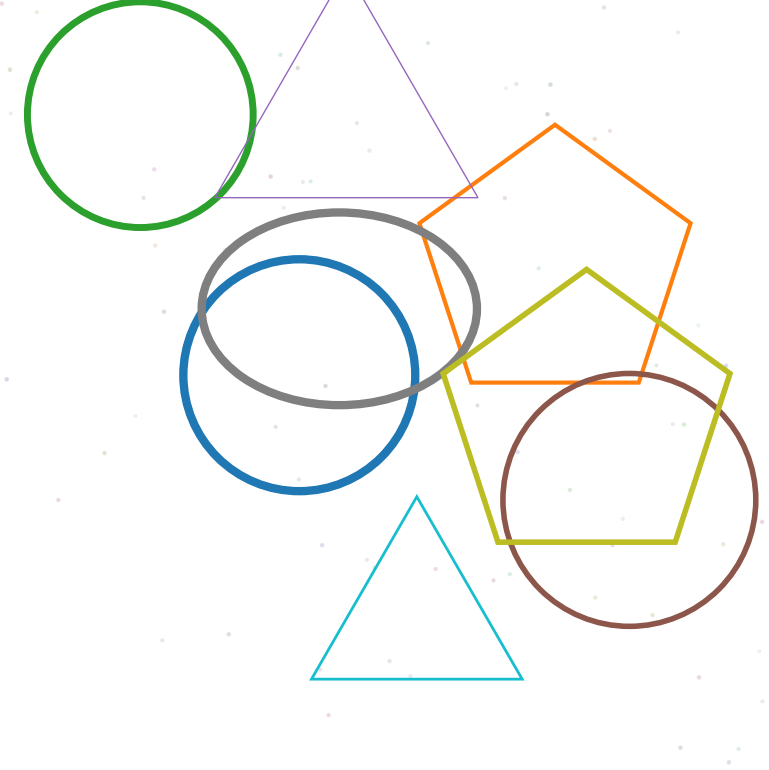[{"shape": "circle", "thickness": 3, "radius": 0.75, "center": [0.389, 0.513]}, {"shape": "pentagon", "thickness": 1.5, "radius": 0.93, "center": [0.721, 0.653]}, {"shape": "circle", "thickness": 2.5, "radius": 0.73, "center": [0.182, 0.851]}, {"shape": "triangle", "thickness": 0.5, "radius": 0.99, "center": [0.45, 0.842]}, {"shape": "circle", "thickness": 2, "radius": 0.82, "center": [0.817, 0.351]}, {"shape": "oval", "thickness": 3, "radius": 0.89, "center": [0.441, 0.599]}, {"shape": "pentagon", "thickness": 2, "radius": 0.98, "center": [0.762, 0.454]}, {"shape": "triangle", "thickness": 1, "radius": 0.79, "center": [0.541, 0.197]}]